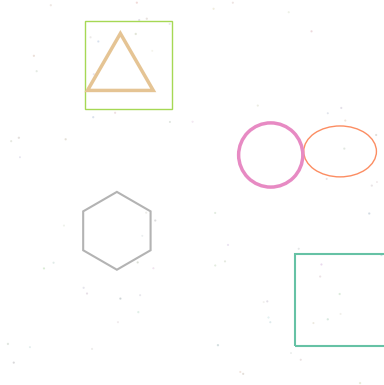[{"shape": "square", "thickness": 1.5, "radius": 0.59, "center": [0.884, 0.221]}, {"shape": "oval", "thickness": 1, "radius": 0.47, "center": [0.883, 0.607]}, {"shape": "circle", "thickness": 2.5, "radius": 0.42, "center": [0.703, 0.597]}, {"shape": "square", "thickness": 1, "radius": 0.57, "center": [0.333, 0.831]}, {"shape": "triangle", "thickness": 2.5, "radius": 0.49, "center": [0.313, 0.814]}, {"shape": "hexagon", "thickness": 1.5, "radius": 0.51, "center": [0.304, 0.401]}]